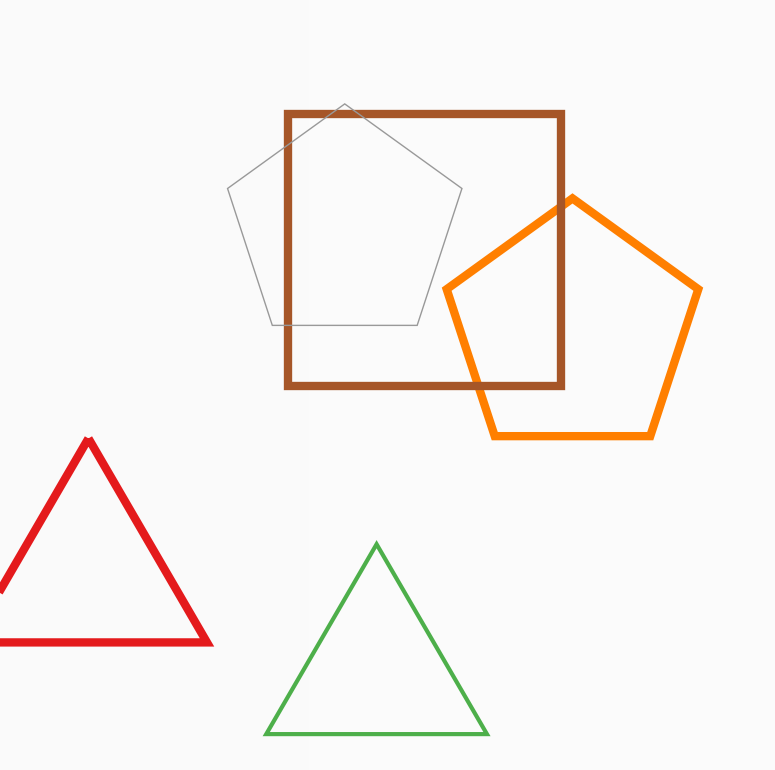[{"shape": "triangle", "thickness": 3, "radius": 0.88, "center": [0.114, 0.254]}, {"shape": "triangle", "thickness": 1.5, "radius": 0.82, "center": [0.486, 0.129]}, {"shape": "pentagon", "thickness": 3, "radius": 0.85, "center": [0.739, 0.572]}, {"shape": "square", "thickness": 3, "radius": 0.88, "center": [0.548, 0.675]}, {"shape": "pentagon", "thickness": 0.5, "radius": 0.79, "center": [0.445, 0.706]}]